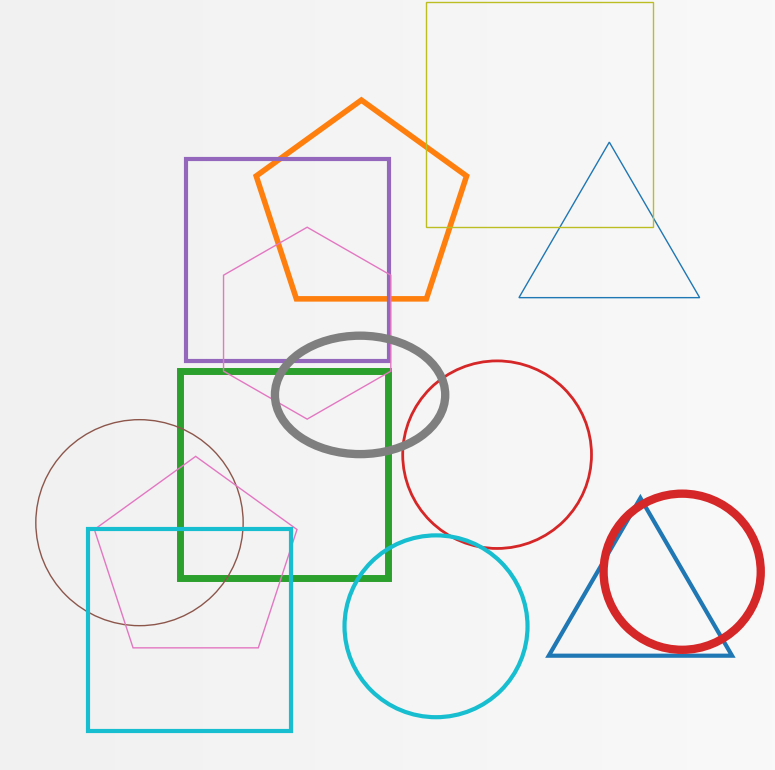[{"shape": "triangle", "thickness": 1.5, "radius": 0.68, "center": [0.826, 0.217]}, {"shape": "triangle", "thickness": 0.5, "radius": 0.67, "center": [0.786, 0.681]}, {"shape": "pentagon", "thickness": 2, "radius": 0.71, "center": [0.466, 0.727]}, {"shape": "square", "thickness": 2.5, "radius": 0.67, "center": [0.367, 0.384]}, {"shape": "circle", "thickness": 1, "radius": 0.61, "center": [0.641, 0.41]}, {"shape": "circle", "thickness": 3, "radius": 0.51, "center": [0.88, 0.257]}, {"shape": "square", "thickness": 1.5, "radius": 0.66, "center": [0.371, 0.662]}, {"shape": "circle", "thickness": 0.5, "radius": 0.67, "center": [0.18, 0.321]}, {"shape": "pentagon", "thickness": 0.5, "radius": 0.69, "center": [0.252, 0.27]}, {"shape": "hexagon", "thickness": 0.5, "radius": 0.62, "center": [0.396, 0.58]}, {"shape": "oval", "thickness": 3, "radius": 0.55, "center": [0.465, 0.487]}, {"shape": "square", "thickness": 0.5, "radius": 0.73, "center": [0.696, 0.852]}, {"shape": "square", "thickness": 1.5, "radius": 0.66, "center": [0.245, 0.181]}, {"shape": "circle", "thickness": 1.5, "radius": 0.59, "center": [0.563, 0.187]}]